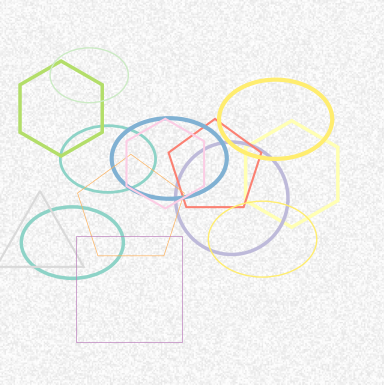[{"shape": "oval", "thickness": 2, "radius": 0.62, "center": [0.28, 0.587]}, {"shape": "oval", "thickness": 2.5, "radius": 0.66, "center": [0.188, 0.37]}, {"shape": "hexagon", "thickness": 2.5, "radius": 0.69, "center": [0.758, 0.548]}, {"shape": "circle", "thickness": 2.5, "radius": 0.73, "center": [0.602, 0.485]}, {"shape": "pentagon", "thickness": 1.5, "radius": 0.63, "center": [0.558, 0.564]}, {"shape": "oval", "thickness": 3, "radius": 0.75, "center": [0.44, 0.588]}, {"shape": "pentagon", "thickness": 0.5, "radius": 0.73, "center": [0.34, 0.453]}, {"shape": "hexagon", "thickness": 2.5, "radius": 0.62, "center": [0.159, 0.718]}, {"shape": "hexagon", "thickness": 1.5, "radius": 0.58, "center": [0.429, 0.575]}, {"shape": "triangle", "thickness": 1.5, "radius": 0.66, "center": [0.104, 0.373]}, {"shape": "square", "thickness": 0.5, "radius": 0.69, "center": [0.335, 0.249]}, {"shape": "oval", "thickness": 1, "radius": 0.51, "center": [0.232, 0.804]}, {"shape": "oval", "thickness": 1, "radius": 0.7, "center": [0.682, 0.379]}, {"shape": "oval", "thickness": 3, "radius": 0.74, "center": [0.716, 0.69]}]